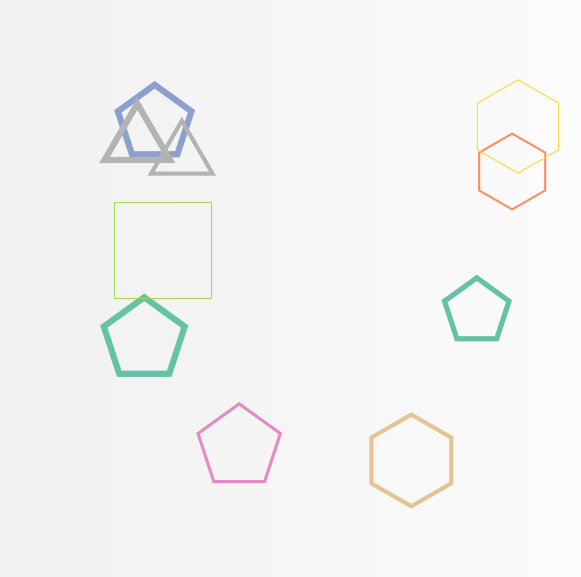[{"shape": "pentagon", "thickness": 3, "radius": 0.37, "center": [0.248, 0.411]}, {"shape": "pentagon", "thickness": 2.5, "radius": 0.29, "center": [0.82, 0.46]}, {"shape": "hexagon", "thickness": 1, "radius": 0.33, "center": [0.881, 0.702]}, {"shape": "pentagon", "thickness": 3, "radius": 0.33, "center": [0.266, 0.786]}, {"shape": "pentagon", "thickness": 1.5, "radius": 0.37, "center": [0.412, 0.225]}, {"shape": "square", "thickness": 0.5, "radius": 0.42, "center": [0.279, 0.566]}, {"shape": "hexagon", "thickness": 0.5, "radius": 0.4, "center": [0.891, 0.78]}, {"shape": "hexagon", "thickness": 2, "radius": 0.4, "center": [0.708, 0.202]}, {"shape": "triangle", "thickness": 2, "radius": 0.3, "center": [0.313, 0.729]}, {"shape": "triangle", "thickness": 3, "radius": 0.32, "center": [0.236, 0.755]}]